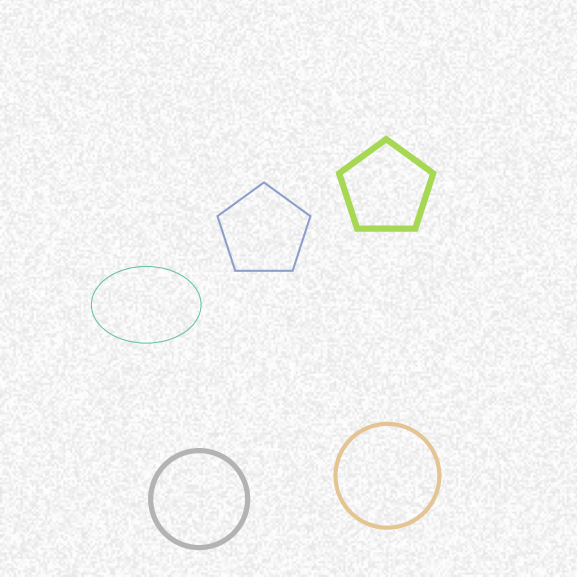[{"shape": "oval", "thickness": 0.5, "radius": 0.47, "center": [0.253, 0.471]}, {"shape": "pentagon", "thickness": 1, "radius": 0.42, "center": [0.457, 0.599]}, {"shape": "pentagon", "thickness": 3, "radius": 0.43, "center": [0.669, 0.673]}, {"shape": "circle", "thickness": 2, "radius": 0.45, "center": [0.671, 0.175]}, {"shape": "circle", "thickness": 2.5, "radius": 0.42, "center": [0.345, 0.135]}]